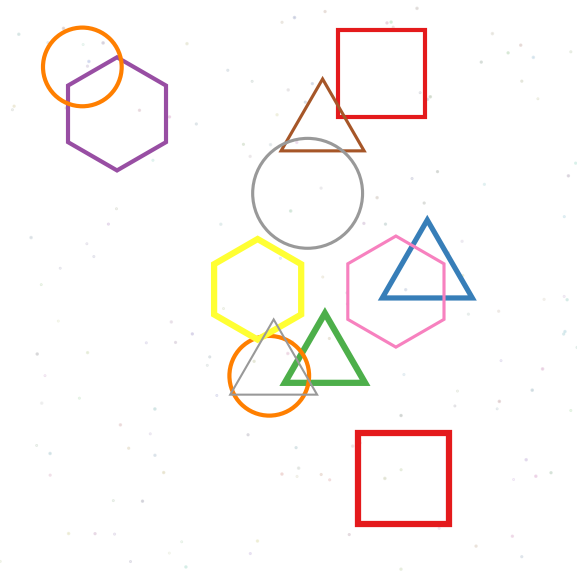[{"shape": "square", "thickness": 3, "radius": 0.39, "center": [0.699, 0.17]}, {"shape": "square", "thickness": 2, "radius": 0.37, "center": [0.661, 0.872]}, {"shape": "triangle", "thickness": 2.5, "radius": 0.45, "center": [0.74, 0.528]}, {"shape": "triangle", "thickness": 3, "radius": 0.4, "center": [0.563, 0.376]}, {"shape": "hexagon", "thickness": 2, "radius": 0.49, "center": [0.203, 0.802]}, {"shape": "circle", "thickness": 2, "radius": 0.34, "center": [0.143, 0.883]}, {"shape": "circle", "thickness": 2, "radius": 0.34, "center": [0.466, 0.348]}, {"shape": "hexagon", "thickness": 3, "radius": 0.44, "center": [0.446, 0.498]}, {"shape": "triangle", "thickness": 1.5, "radius": 0.41, "center": [0.559, 0.779]}, {"shape": "hexagon", "thickness": 1.5, "radius": 0.48, "center": [0.686, 0.494]}, {"shape": "circle", "thickness": 1.5, "radius": 0.48, "center": [0.533, 0.664]}, {"shape": "triangle", "thickness": 1, "radius": 0.43, "center": [0.474, 0.359]}]